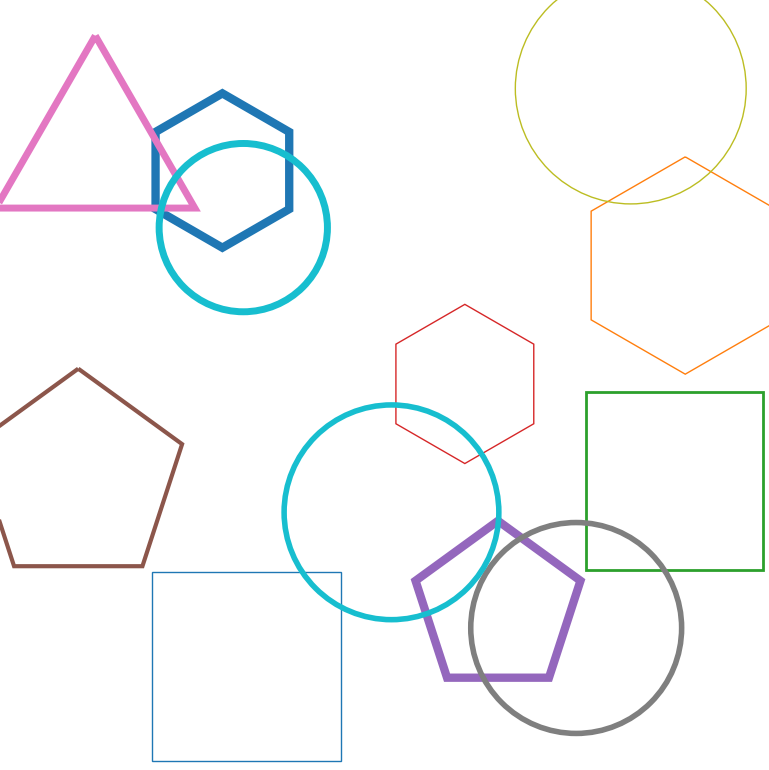[{"shape": "square", "thickness": 0.5, "radius": 0.61, "center": [0.32, 0.134]}, {"shape": "hexagon", "thickness": 3, "radius": 0.5, "center": [0.289, 0.779]}, {"shape": "hexagon", "thickness": 0.5, "radius": 0.71, "center": [0.89, 0.655]}, {"shape": "square", "thickness": 1, "radius": 0.58, "center": [0.876, 0.375]}, {"shape": "hexagon", "thickness": 0.5, "radius": 0.52, "center": [0.604, 0.501]}, {"shape": "pentagon", "thickness": 3, "radius": 0.56, "center": [0.647, 0.211]}, {"shape": "pentagon", "thickness": 1.5, "radius": 0.71, "center": [0.102, 0.379]}, {"shape": "triangle", "thickness": 2.5, "radius": 0.75, "center": [0.124, 0.804]}, {"shape": "circle", "thickness": 2, "radius": 0.68, "center": [0.748, 0.184]}, {"shape": "circle", "thickness": 0.5, "radius": 0.75, "center": [0.819, 0.885]}, {"shape": "circle", "thickness": 2, "radius": 0.7, "center": [0.508, 0.335]}, {"shape": "circle", "thickness": 2.5, "radius": 0.55, "center": [0.316, 0.704]}]